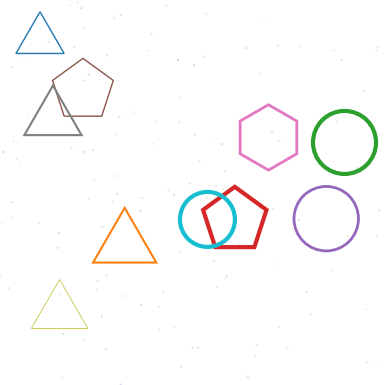[{"shape": "triangle", "thickness": 1, "radius": 0.36, "center": [0.104, 0.897]}, {"shape": "triangle", "thickness": 1.5, "radius": 0.47, "center": [0.324, 0.365]}, {"shape": "circle", "thickness": 3, "radius": 0.41, "center": [0.895, 0.63]}, {"shape": "pentagon", "thickness": 3, "radius": 0.43, "center": [0.61, 0.428]}, {"shape": "circle", "thickness": 2, "radius": 0.42, "center": [0.847, 0.432]}, {"shape": "pentagon", "thickness": 1, "radius": 0.41, "center": [0.215, 0.765]}, {"shape": "hexagon", "thickness": 2, "radius": 0.42, "center": [0.697, 0.643]}, {"shape": "triangle", "thickness": 1.5, "radius": 0.43, "center": [0.138, 0.692]}, {"shape": "triangle", "thickness": 0.5, "radius": 0.42, "center": [0.155, 0.189]}, {"shape": "circle", "thickness": 3, "radius": 0.36, "center": [0.539, 0.43]}]